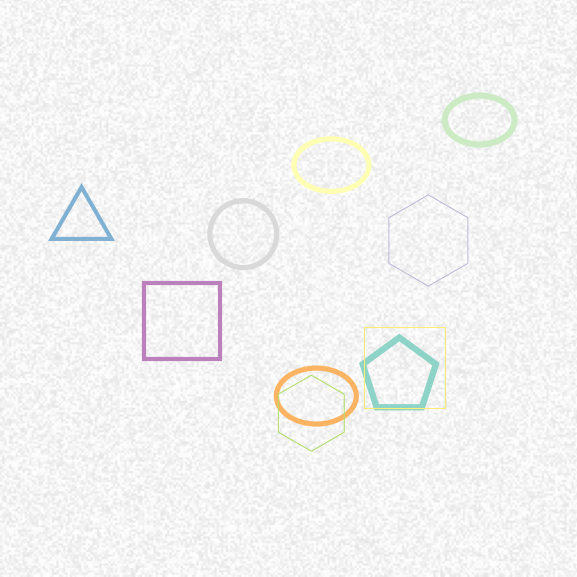[{"shape": "pentagon", "thickness": 3, "radius": 0.33, "center": [0.691, 0.348]}, {"shape": "oval", "thickness": 2.5, "radius": 0.33, "center": [0.574, 0.713]}, {"shape": "hexagon", "thickness": 0.5, "radius": 0.4, "center": [0.742, 0.583]}, {"shape": "triangle", "thickness": 2, "radius": 0.3, "center": [0.141, 0.615]}, {"shape": "oval", "thickness": 2.5, "radius": 0.35, "center": [0.548, 0.313]}, {"shape": "hexagon", "thickness": 0.5, "radius": 0.33, "center": [0.539, 0.284]}, {"shape": "circle", "thickness": 2.5, "radius": 0.29, "center": [0.421, 0.594]}, {"shape": "square", "thickness": 2, "radius": 0.33, "center": [0.315, 0.443]}, {"shape": "oval", "thickness": 3, "radius": 0.3, "center": [0.831, 0.791]}, {"shape": "square", "thickness": 0.5, "radius": 0.35, "center": [0.7, 0.363]}]